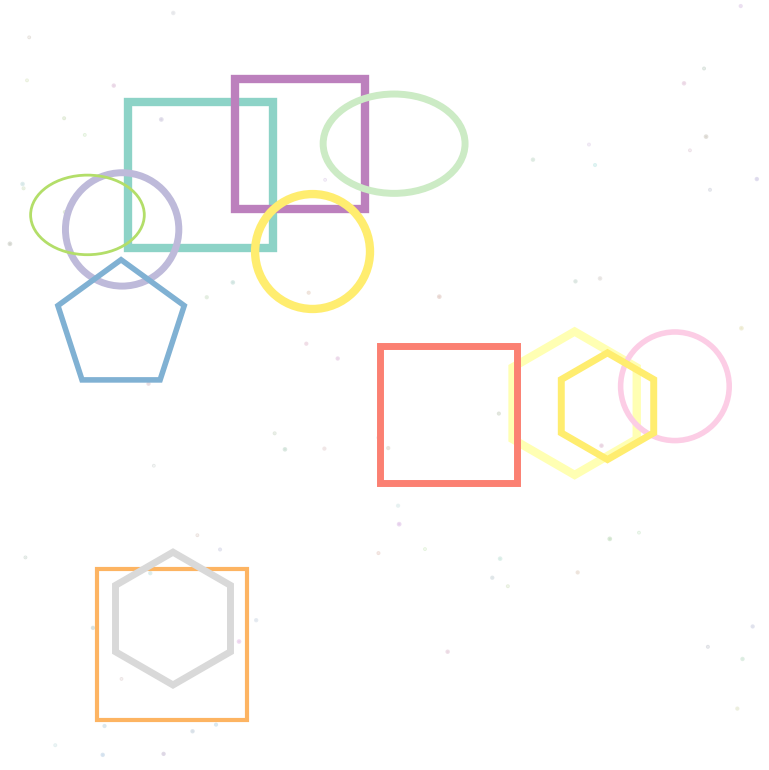[{"shape": "square", "thickness": 3, "radius": 0.47, "center": [0.26, 0.772]}, {"shape": "hexagon", "thickness": 3, "radius": 0.47, "center": [0.746, 0.476]}, {"shape": "circle", "thickness": 2.5, "radius": 0.37, "center": [0.159, 0.702]}, {"shape": "square", "thickness": 2.5, "radius": 0.44, "center": [0.582, 0.462]}, {"shape": "pentagon", "thickness": 2, "radius": 0.43, "center": [0.157, 0.576]}, {"shape": "square", "thickness": 1.5, "radius": 0.49, "center": [0.223, 0.163]}, {"shape": "oval", "thickness": 1, "radius": 0.37, "center": [0.114, 0.721]}, {"shape": "circle", "thickness": 2, "radius": 0.35, "center": [0.877, 0.498]}, {"shape": "hexagon", "thickness": 2.5, "radius": 0.43, "center": [0.225, 0.197]}, {"shape": "square", "thickness": 3, "radius": 0.42, "center": [0.389, 0.813]}, {"shape": "oval", "thickness": 2.5, "radius": 0.46, "center": [0.512, 0.813]}, {"shape": "hexagon", "thickness": 2.5, "radius": 0.35, "center": [0.789, 0.472]}, {"shape": "circle", "thickness": 3, "radius": 0.37, "center": [0.406, 0.673]}]